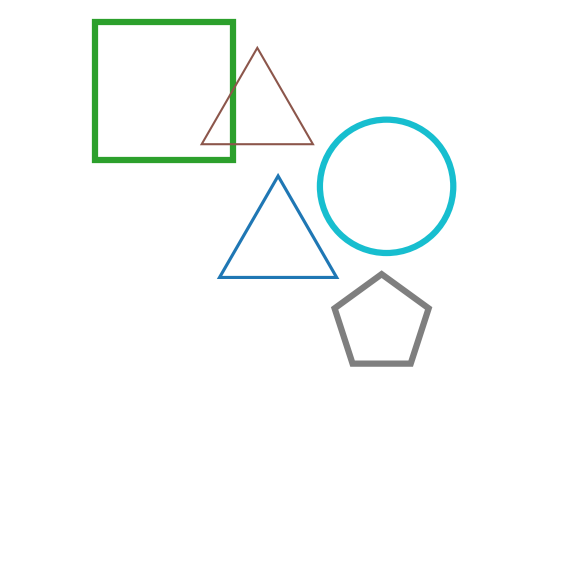[{"shape": "triangle", "thickness": 1.5, "radius": 0.59, "center": [0.482, 0.577]}, {"shape": "square", "thickness": 3, "radius": 0.6, "center": [0.285, 0.842]}, {"shape": "triangle", "thickness": 1, "radius": 0.56, "center": [0.446, 0.805]}, {"shape": "pentagon", "thickness": 3, "radius": 0.43, "center": [0.661, 0.439]}, {"shape": "circle", "thickness": 3, "radius": 0.58, "center": [0.669, 0.676]}]